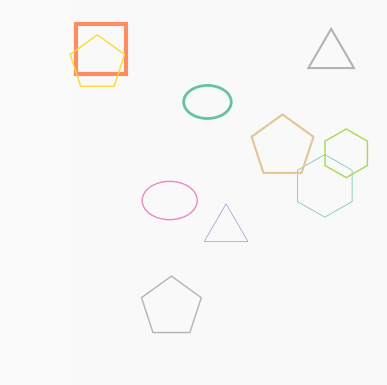[{"shape": "hexagon", "thickness": 0.5, "radius": 0.41, "center": [0.838, 0.517]}, {"shape": "oval", "thickness": 2, "radius": 0.31, "center": [0.535, 0.735]}, {"shape": "square", "thickness": 3, "radius": 0.32, "center": [0.26, 0.873]}, {"shape": "triangle", "thickness": 0.5, "radius": 0.33, "center": [0.583, 0.405]}, {"shape": "oval", "thickness": 1, "radius": 0.36, "center": [0.438, 0.479]}, {"shape": "hexagon", "thickness": 1, "radius": 0.32, "center": [0.893, 0.602]}, {"shape": "pentagon", "thickness": 1, "radius": 0.37, "center": [0.251, 0.836]}, {"shape": "pentagon", "thickness": 1.5, "radius": 0.42, "center": [0.729, 0.619]}, {"shape": "triangle", "thickness": 1.5, "radius": 0.34, "center": [0.855, 0.857]}, {"shape": "pentagon", "thickness": 1, "radius": 0.41, "center": [0.442, 0.202]}]